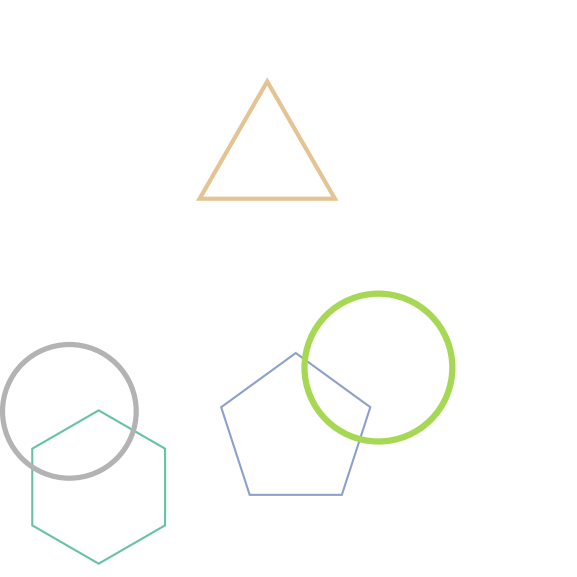[{"shape": "hexagon", "thickness": 1, "radius": 0.66, "center": [0.171, 0.156]}, {"shape": "pentagon", "thickness": 1, "radius": 0.68, "center": [0.512, 0.252]}, {"shape": "circle", "thickness": 3, "radius": 0.64, "center": [0.655, 0.363]}, {"shape": "triangle", "thickness": 2, "radius": 0.68, "center": [0.463, 0.723]}, {"shape": "circle", "thickness": 2.5, "radius": 0.58, "center": [0.12, 0.287]}]